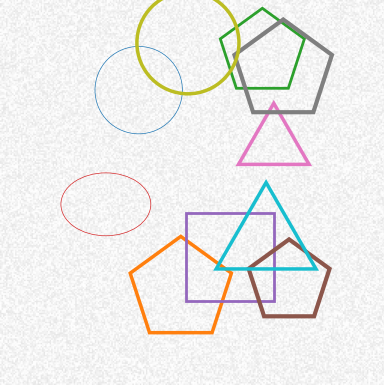[{"shape": "circle", "thickness": 0.5, "radius": 0.57, "center": [0.36, 0.766]}, {"shape": "pentagon", "thickness": 2.5, "radius": 0.69, "center": [0.47, 0.248]}, {"shape": "pentagon", "thickness": 2, "radius": 0.57, "center": [0.681, 0.864]}, {"shape": "oval", "thickness": 0.5, "radius": 0.58, "center": [0.275, 0.469]}, {"shape": "square", "thickness": 2, "radius": 0.57, "center": [0.598, 0.332]}, {"shape": "pentagon", "thickness": 3, "radius": 0.55, "center": [0.751, 0.268]}, {"shape": "triangle", "thickness": 2.5, "radius": 0.53, "center": [0.711, 0.626]}, {"shape": "pentagon", "thickness": 3, "radius": 0.67, "center": [0.736, 0.816]}, {"shape": "circle", "thickness": 2.5, "radius": 0.66, "center": [0.488, 0.889]}, {"shape": "triangle", "thickness": 2.5, "radius": 0.75, "center": [0.691, 0.376]}]